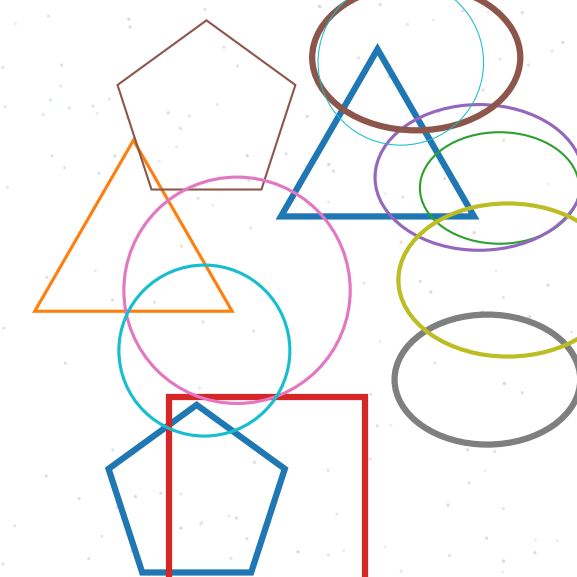[{"shape": "pentagon", "thickness": 3, "radius": 0.8, "center": [0.341, 0.138]}, {"shape": "triangle", "thickness": 3, "radius": 0.97, "center": [0.654, 0.721]}, {"shape": "triangle", "thickness": 1.5, "radius": 0.99, "center": [0.231, 0.559]}, {"shape": "oval", "thickness": 1, "radius": 0.69, "center": [0.865, 0.674]}, {"shape": "square", "thickness": 3, "radius": 0.85, "center": [0.462, 0.142]}, {"shape": "oval", "thickness": 1.5, "radius": 0.9, "center": [0.83, 0.692]}, {"shape": "pentagon", "thickness": 1, "radius": 0.81, "center": [0.358, 0.802]}, {"shape": "oval", "thickness": 3, "radius": 0.9, "center": [0.721, 0.9]}, {"shape": "circle", "thickness": 1.5, "radius": 0.98, "center": [0.41, 0.496]}, {"shape": "oval", "thickness": 3, "radius": 0.8, "center": [0.844, 0.342]}, {"shape": "oval", "thickness": 2, "radius": 0.95, "center": [0.879, 0.514]}, {"shape": "circle", "thickness": 0.5, "radius": 0.72, "center": [0.694, 0.891]}, {"shape": "circle", "thickness": 1.5, "radius": 0.74, "center": [0.354, 0.392]}]